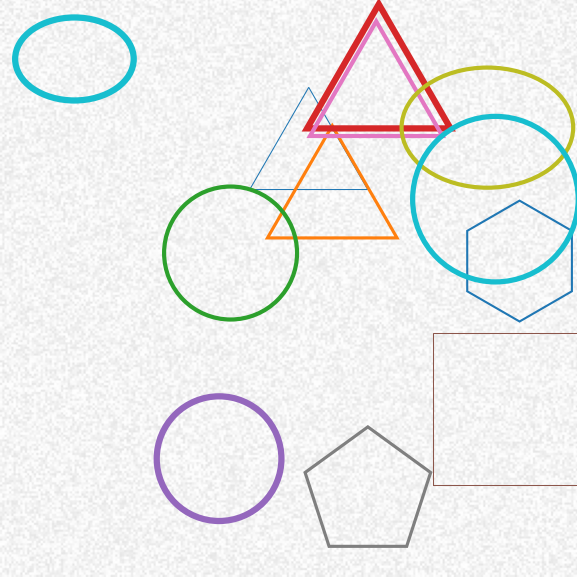[{"shape": "triangle", "thickness": 0.5, "radius": 0.59, "center": [0.535, 0.73]}, {"shape": "hexagon", "thickness": 1, "radius": 0.52, "center": [0.9, 0.547]}, {"shape": "triangle", "thickness": 1.5, "radius": 0.65, "center": [0.575, 0.652]}, {"shape": "circle", "thickness": 2, "radius": 0.58, "center": [0.399, 0.561]}, {"shape": "triangle", "thickness": 3, "radius": 0.72, "center": [0.656, 0.848]}, {"shape": "circle", "thickness": 3, "radius": 0.54, "center": [0.379, 0.205]}, {"shape": "square", "thickness": 0.5, "radius": 0.66, "center": [0.881, 0.291]}, {"shape": "triangle", "thickness": 2, "radius": 0.66, "center": [0.651, 0.83]}, {"shape": "pentagon", "thickness": 1.5, "radius": 0.57, "center": [0.637, 0.146]}, {"shape": "oval", "thickness": 2, "radius": 0.74, "center": [0.844, 0.778]}, {"shape": "oval", "thickness": 3, "radius": 0.51, "center": [0.129, 0.897]}, {"shape": "circle", "thickness": 2.5, "radius": 0.72, "center": [0.858, 0.654]}]